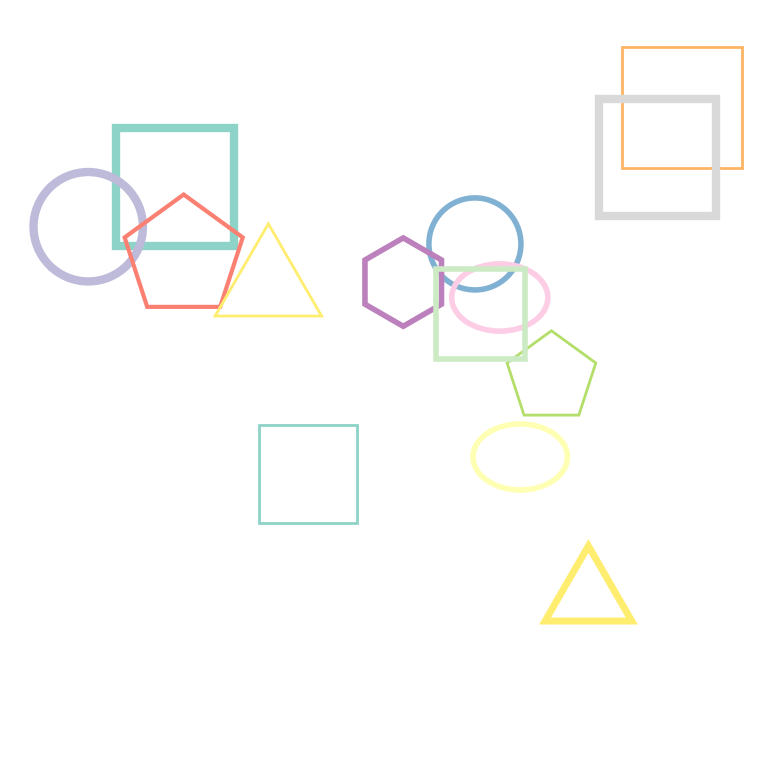[{"shape": "square", "thickness": 3, "radius": 0.38, "center": [0.227, 0.757]}, {"shape": "square", "thickness": 1, "radius": 0.32, "center": [0.4, 0.384]}, {"shape": "oval", "thickness": 2, "radius": 0.31, "center": [0.676, 0.407]}, {"shape": "circle", "thickness": 3, "radius": 0.36, "center": [0.115, 0.706]}, {"shape": "pentagon", "thickness": 1.5, "radius": 0.4, "center": [0.239, 0.667]}, {"shape": "circle", "thickness": 2, "radius": 0.3, "center": [0.617, 0.683]}, {"shape": "square", "thickness": 1, "radius": 0.39, "center": [0.886, 0.86]}, {"shape": "pentagon", "thickness": 1, "radius": 0.3, "center": [0.716, 0.51]}, {"shape": "oval", "thickness": 2, "radius": 0.31, "center": [0.649, 0.614]}, {"shape": "square", "thickness": 3, "radius": 0.38, "center": [0.854, 0.795]}, {"shape": "hexagon", "thickness": 2, "radius": 0.29, "center": [0.524, 0.634]}, {"shape": "square", "thickness": 2, "radius": 0.29, "center": [0.624, 0.592]}, {"shape": "triangle", "thickness": 2.5, "radius": 0.33, "center": [0.764, 0.226]}, {"shape": "triangle", "thickness": 1, "radius": 0.4, "center": [0.349, 0.63]}]